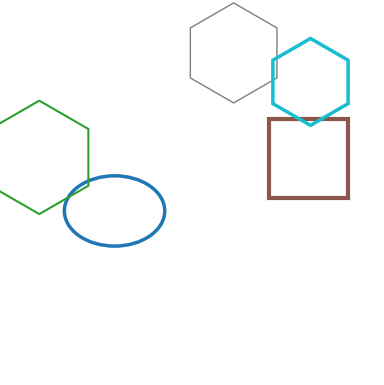[{"shape": "oval", "thickness": 2.5, "radius": 0.65, "center": [0.298, 0.452]}, {"shape": "hexagon", "thickness": 1.5, "radius": 0.74, "center": [0.102, 0.591]}, {"shape": "square", "thickness": 3, "radius": 0.51, "center": [0.801, 0.588]}, {"shape": "hexagon", "thickness": 1, "radius": 0.65, "center": [0.607, 0.863]}, {"shape": "hexagon", "thickness": 2.5, "radius": 0.56, "center": [0.806, 0.787]}]